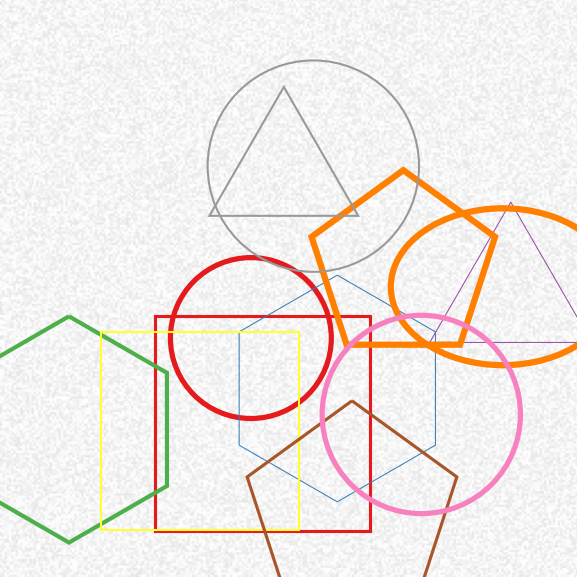[{"shape": "square", "thickness": 1.5, "radius": 0.93, "center": [0.455, 0.266]}, {"shape": "circle", "thickness": 2.5, "radius": 0.7, "center": [0.434, 0.414]}, {"shape": "hexagon", "thickness": 0.5, "radius": 0.98, "center": [0.584, 0.326]}, {"shape": "hexagon", "thickness": 2, "radius": 0.98, "center": [0.119, 0.256]}, {"shape": "triangle", "thickness": 0.5, "radius": 0.81, "center": [0.884, 0.487]}, {"shape": "pentagon", "thickness": 3, "radius": 0.84, "center": [0.698, 0.537]}, {"shape": "oval", "thickness": 3, "radius": 0.97, "center": [0.871, 0.503]}, {"shape": "square", "thickness": 1, "radius": 0.85, "center": [0.346, 0.253]}, {"shape": "pentagon", "thickness": 1.5, "radius": 0.95, "center": [0.61, 0.114]}, {"shape": "circle", "thickness": 2.5, "radius": 0.86, "center": [0.73, 0.281]}, {"shape": "triangle", "thickness": 1, "radius": 0.74, "center": [0.491, 0.7]}, {"shape": "circle", "thickness": 1, "radius": 0.92, "center": [0.543, 0.711]}]